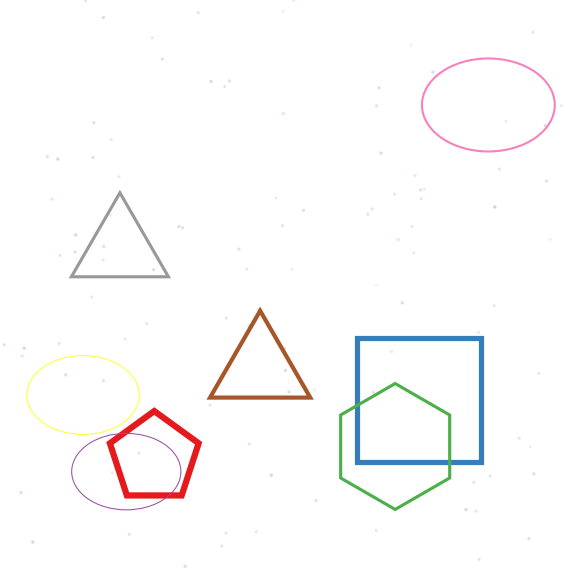[{"shape": "pentagon", "thickness": 3, "radius": 0.4, "center": [0.267, 0.207]}, {"shape": "square", "thickness": 2.5, "radius": 0.54, "center": [0.726, 0.306]}, {"shape": "hexagon", "thickness": 1.5, "radius": 0.55, "center": [0.684, 0.226]}, {"shape": "oval", "thickness": 0.5, "radius": 0.47, "center": [0.219, 0.182]}, {"shape": "oval", "thickness": 0.5, "radius": 0.49, "center": [0.144, 0.315]}, {"shape": "triangle", "thickness": 2, "radius": 0.5, "center": [0.45, 0.361]}, {"shape": "oval", "thickness": 1, "radius": 0.58, "center": [0.846, 0.817]}, {"shape": "triangle", "thickness": 1.5, "radius": 0.48, "center": [0.208, 0.568]}]